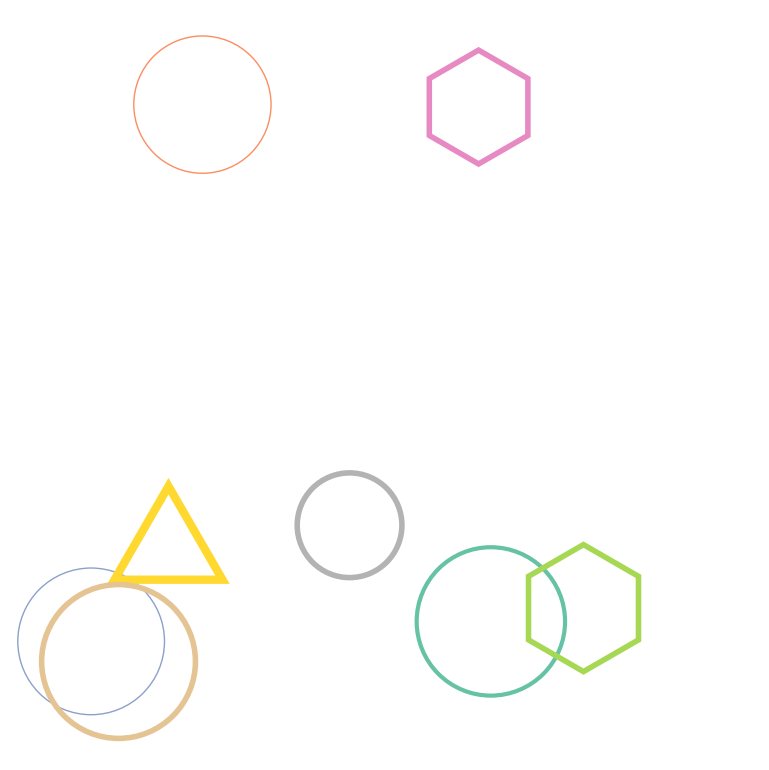[{"shape": "circle", "thickness": 1.5, "radius": 0.48, "center": [0.637, 0.193]}, {"shape": "circle", "thickness": 0.5, "radius": 0.45, "center": [0.263, 0.864]}, {"shape": "circle", "thickness": 0.5, "radius": 0.48, "center": [0.118, 0.167]}, {"shape": "hexagon", "thickness": 2, "radius": 0.37, "center": [0.622, 0.861]}, {"shape": "hexagon", "thickness": 2, "radius": 0.41, "center": [0.758, 0.21]}, {"shape": "triangle", "thickness": 3, "radius": 0.4, "center": [0.219, 0.288]}, {"shape": "circle", "thickness": 2, "radius": 0.5, "center": [0.154, 0.141]}, {"shape": "circle", "thickness": 2, "radius": 0.34, "center": [0.454, 0.318]}]